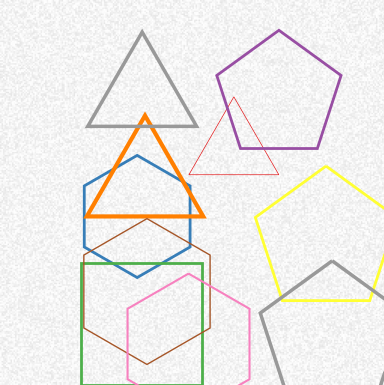[{"shape": "triangle", "thickness": 0.5, "radius": 0.67, "center": [0.607, 0.614]}, {"shape": "hexagon", "thickness": 2, "radius": 0.79, "center": [0.356, 0.438]}, {"shape": "square", "thickness": 2, "radius": 0.79, "center": [0.368, 0.159]}, {"shape": "pentagon", "thickness": 2, "radius": 0.85, "center": [0.724, 0.752]}, {"shape": "triangle", "thickness": 3, "radius": 0.87, "center": [0.377, 0.525]}, {"shape": "pentagon", "thickness": 2, "radius": 0.97, "center": [0.847, 0.375]}, {"shape": "hexagon", "thickness": 1, "radius": 0.95, "center": [0.382, 0.243]}, {"shape": "hexagon", "thickness": 1.5, "radius": 0.91, "center": [0.49, 0.106]}, {"shape": "pentagon", "thickness": 2.5, "radius": 0.98, "center": [0.863, 0.126]}, {"shape": "triangle", "thickness": 2.5, "radius": 0.82, "center": [0.369, 0.753]}]